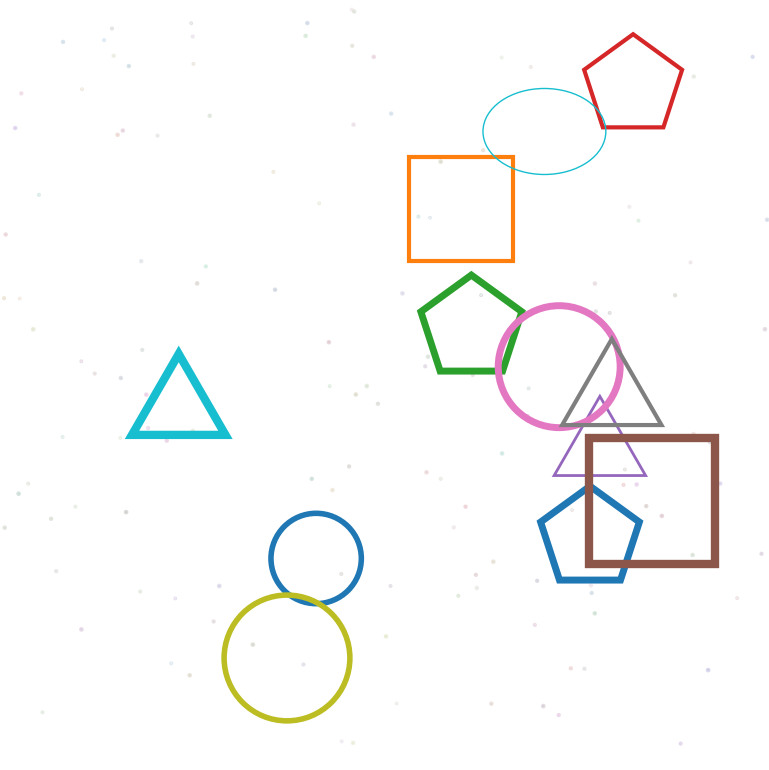[{"shape": "pentagon", "thickness": 2.5, "radius": 0.34, "center": [0.766, 0.301]}, {"shape": "circle", "thickness": 2, "radius": 0.29, "center": [0.411, 0.275]}, {"shape": "square", "thickness": 1.5, "radius": 0.34, "center": [0.598, 0.729]}, {"shape": "pentagon", "thickness": 2.5, "radius": 0.34, "center": [0.612, 0.574]}, {"shape": "pentagon", "thickness": 1.5, "radius": 0.33, "center": [0.822, 0.889]}, {"shape": "triangle", "thickness": 1, "radius": 0.34, "center": [0.779, 0.417]}, {"shape": "square", "thickness": 3, "radius": 0.41, "center": [0.847, 0.35]}, {"shape": "circle", "thickness": 2.5, "radius": 0.4, "center": [0.726, 0.524]}, {"shape": "triangle", "thickness": 1.5, "radius": 0.37, "center": [0.795, 0.485]}, {"shape": "circle", "thickness": 2, "radius": 0.41, "center": [0.373, 0.145]}, {"shape": "triangle", "thickness": 3, "radius": 0.35, "center": [0.232, 0.47]}, {"shape": "oval", "thickness": 0.5, "radius": 0.4, "center": [0.707, 0.829]}]